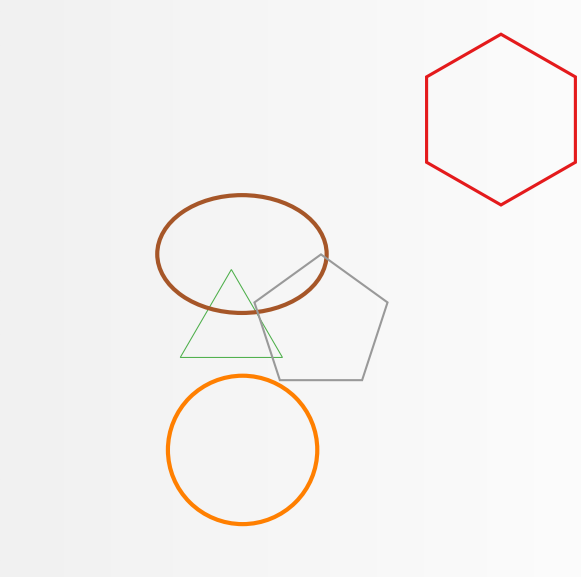[{"shape": "hexagon", "thickness": 1.5, "radius": 0.74, "center": [0.862, 0.792]}, {"shape": "triangle", "thickness": 0.5, "radius": 0.51, "center": [0.398, 0.431]}, {"shape": "circle", "thickness": 2, "radius": 0.64, "center": [0.417, 0.22]}, {"shape": "oval", "thickness": 2, "radius": 0.73, "center": [0.416, 0.559]}, {"shape": "pentagon", "thickness": 1, "radius": 0.6, "center": [0.552, 0.438]}]